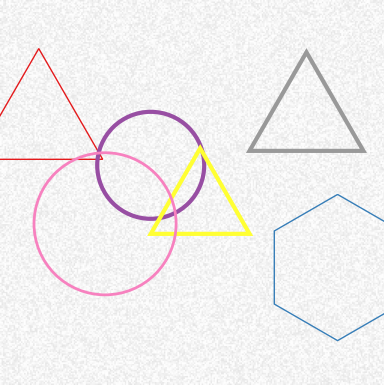[{"shape": "triangle", "thickness": 1, "radius": 0.96, "center": [0.101, 0.682]}, {"shape": "hexagon", "thickness": 1, "radius": 0.95, "center": [0.877, 0.305]}, {"shape": "circle", "thickness": 3, "radius": 0.69, "center": [0.391, 0.571]}, {"shape": "triangle", "thickness": 3, "radius": 0.74, "center": [0.52, 0.467]}, {"shape": "circle", "thickness": 2, "radius": 0.92, "center": [0.273, 0.419]}, {"shape": "triangle", "thickness": 3, "radius": 0.85, "center": [0.796, 0.694]}]